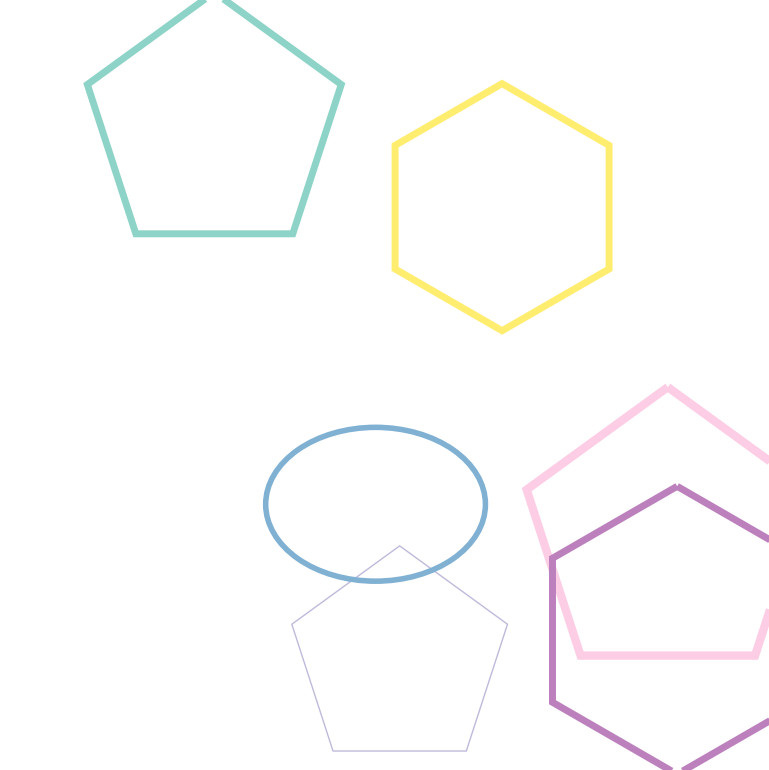[{"shape": "pentagon", "thickness": 2.5, "radius": 0.87, "center": [0.278, 0.837]}, {"shape": "pentagon", "thickness": 0.5, "radius": 0.74, "center": [0.519, 0.144]}, {"shape": "oval", "thickness": 2, "radius": 0.71, "center": [0.488, 0.345]}, {"shape": "pentagon", "thickness": 3, "radius": 0.96, "center": [0.867, 0.305]}, {"shape": "hexagon", "thickness": 2.5, "radius": 0.93, "center": [0.879, 0.181]}, {"shape": "hexagon", "thickness": 2.5, "radius": 0.8, "center": [0.652, 0.731]}]